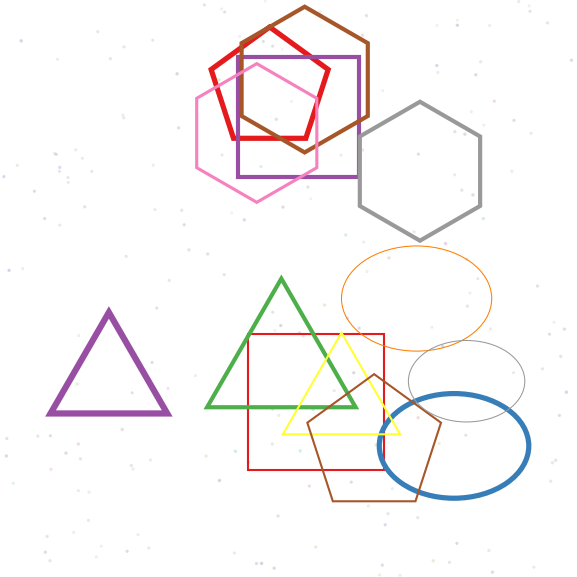[{"shape": "pentagon", "thickness": 2.5, "radius": 0.53, "center": [0.467, 0.846]}, {"shape": "square", "thickness": 1, "radius": 0.59, "center": [0.547, 0.303]}, {"shape": "oval", "thickness": 2.5, "radius": 0.65, "center": [0.786, 0.227]}, {"shape": "triangle", "thickness": 2, "radius": 0.74, "center": [0.487, 0.368]}, {"shape": "triangle", "thickness": 3, "radius": 0.58, "center": [0.189, 0.341]}, {"shape": "square", "thickness": 2, "radius": 0.52, "center": [0.517, 0.797]}, {"shape": "oval", "thickness": 0.5, "radius": 0.65, "center": [0.721, 0.482]}, {"shape": "triangle", "thickness": 1, "radius": 0.59, "center": [0.591, 0.306]}, {"shape": "hexagon", "thickness": 2, "radius": 0.63, "center": [0.528, 0.861]}, {"shape": "pentagon", "thickness": 1, "radius": 0.61, "center": [0.648, 0.23]}, {"shape": "hexagon", "thickness": 1.5, "radius": 0.6, "center": [0.445, 0.769]}, {"shape": "hexagon", "thickness": 2, "radius": 0.6, "center": [0.727, 0.703]}, {"shape": "oval", "thickness": 0.5, "radius": 0.5, "center": [0.808, 0.339]}]